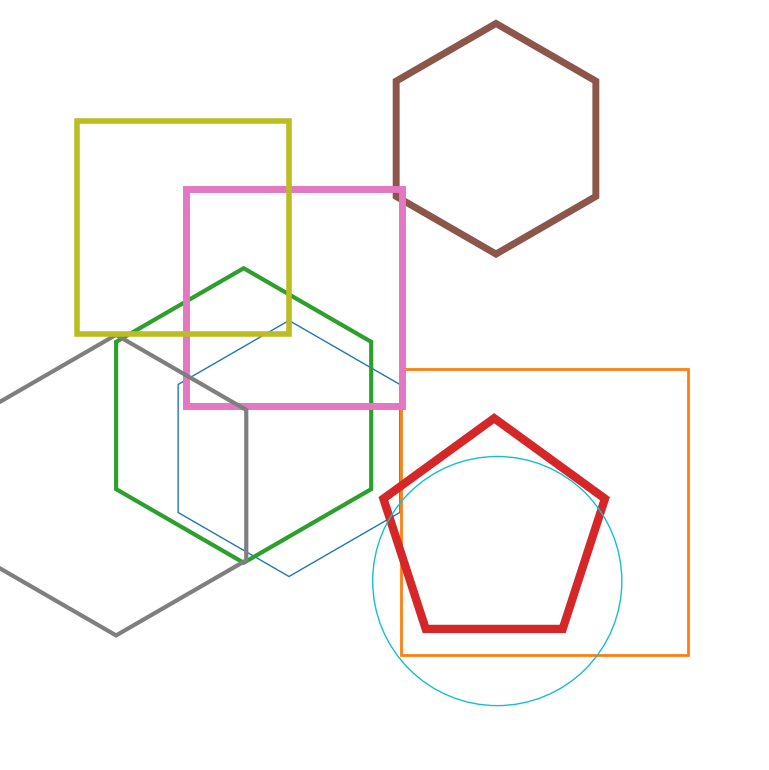[{"shape": "hexagon", "thickness": 0.5, "radius": 0.83, "center": [0.375, 0.418]}, {"shape": "square", "thickness": 1, "radius": 0.93, "center": [0.707, 0.335]}, {"shape": "hexagon", "thickness": 1.5, "radius": 0.96, "center": [0.316, 0.46]}, {"shape": "pentagon", "thickness": 3, "radius": 0.76, "center": [0.642, 0.306]}, {"shape": "hexagon", "thickness": 2.5, "radius": 0.75, "center": [0.644, 0.82]}, {"shape": "square", "thickness": 2.5, "radius": 0.7, "center": [0.382, 0.614]}, {"shape": "hexagon", "thickness": 1.5, "radius": 0.98, "center": [0.151, 0.37]}, {"shape": "square", "thickness": 2, "radius": 0.69, "center": [0.237, 0.705]}, {"shape": "circle", "thickness": 0.5, "radius": 0.81, "center": [0.646, 0.245]}]